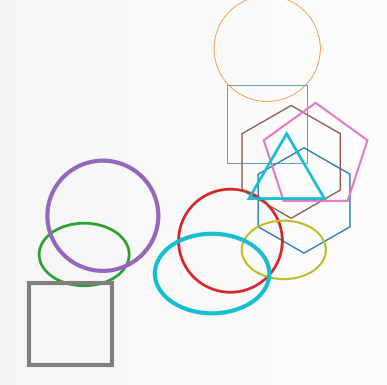[{"shape": "square", "thickness": 0.5, "radius": 0.51, "center": [0.689, 0.678]}, {"shape": "hexagon", "thickness": 1, "radius": 0.68, "center": [0.785, 0.479]}, {"shape": "circle", "thickness": 0.5, "radius": 0.69, "center": [0.69, 0.874]}, {"shape": "oval", "thickness": 2, "radius": 0.58, "center": [0.217, 0.339]}, {"shape": "circle", "thickness": 2, "radius": 0.67, "center": [0.595, 0.375]}, {"shape": "circle", "thickness": 3, "radius": 0.72, "center": [0.265, 0.44]}, {"shape": "hexagon", "thickness": 1, "radius": 0.73, "center": [0.751, 0.58]}, {"shape": "pentagon", "thickness": 1.5, "radius": 0.7, "center": [0.815, 0.592]}, {"shape": "square", "thickness": 3, "radius": 0.54, "center": [0.182, 0.158]}, {"shape": "oval", "thickness": 1.5, "radius": 0.54, "center": [0.732, 0.351]}, {"shape": "triangle", "thickness": 2, "radius": 0.56, "center": [0.74, 0.54]}, {"shape": "oval", "thickness": 3, "radius": 0.74, "center": [0.547, 0.29]}]